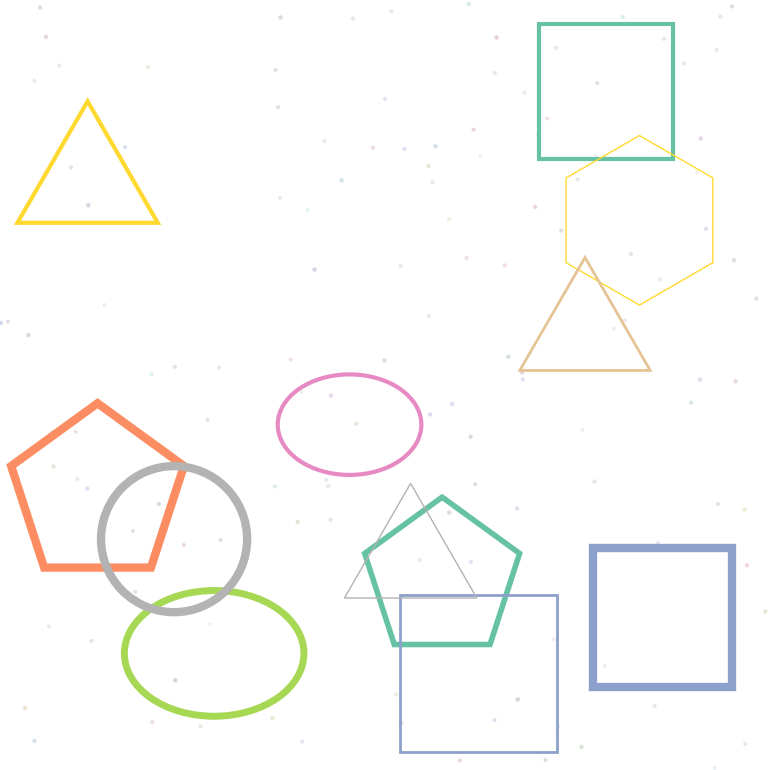[{"shape": "square", "thickness": 1.5, "radius": 0.44, "center": [0.787, 0.881]}, {"shape": "pentagon", "thickness": 2, "radius": 0.53, "center": [0.574, 0.249]}, {"shape": "pentagon", "thickness": 3, "radius": 0.59, "center": [0.127, 0.358]}, {"shape": "square", "thickness": 1, "radius": 0.51, "center": [0.621, 0.125]}, {"shape": "square", "thickness": 3, "radius": 0.45, "center": [0.86, 0.198]}, {"shape": "oval", "thickness": 1.5, "radius": 0.47, "center": [0.454, 0.448]}, {"shape": "oval", "thickness": 2.5, "radius": 0.58, "center": [0.278, 0.151]}, {"shape": "triangle", "thickness": 1.5, "radius": 0.53, "center": [0.114, 0.763]}, {"shape": "hexagon", "thickness": 0.5, "radius": 0.55, "center": [0.83, 0.714]}, {"shape": "triangle", "thickness": 1, "radius": 0.49, "center": [0.76, 0.568]}, {"shape": "triangle", "thickness": 0.5, "radius": 0.5, "center": [0.533, 0.273]}, {"shape": "circle", "thickness": 3, "radius": 0.47, "center": [0.226, 0.3]}]